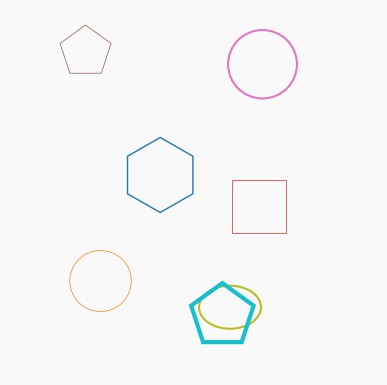[{"shape": "hexagon", "thickness": 1, "radius": 0.49, "center": [0.413, 0.546]}, {"shape": "circle", "thickness": 0.5, "radius": 0.4, "center": [0.259, 0.27]}, {"shape": "square", "thickness": 0.5, "radius": 0.34, "center": [0.668, 0.463]}, {"shape": "pentagon", "thickness": 0.5, "radius": 0.35, "center": [0.221, 0.866]}, {"shape": "circle", "thickness": 1.5, "radius": 0.44, "center": [0.677, 0.833]}, {"shape": "oval", "thickness": 1.5, "radius": 0.4, "center": [0.594, 0.202]}, {"shape": "pentagon", "thickness": 3, "radius": 0.42, "center": [0.574, 0.18]}]